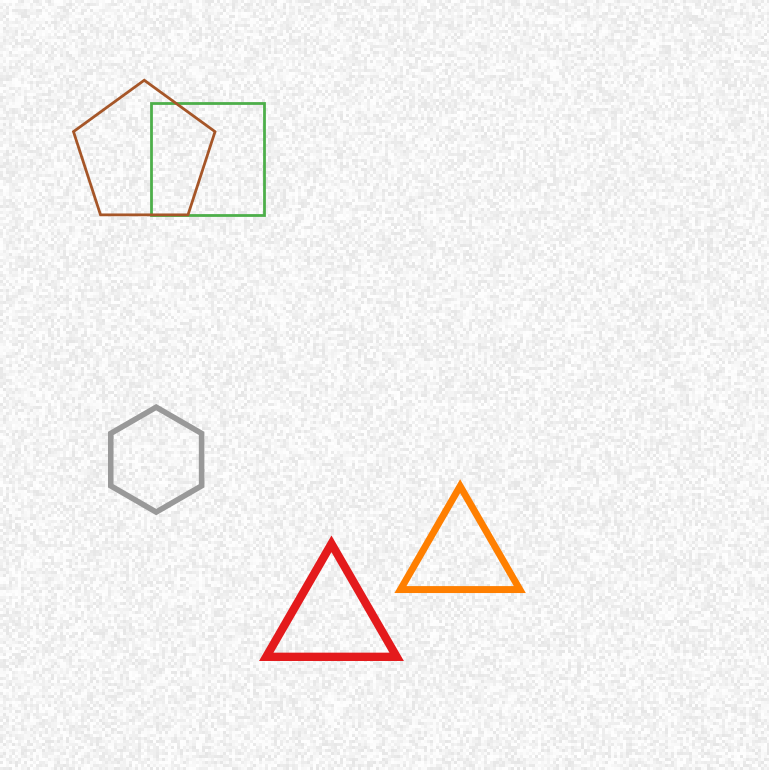[{"shape": "triangle", "thickness": 3, "radius": 0.49, "center": [0.43, 0.196]}, {"shape": "square", "thickness": 1, "radius": 0.37, "center": [0.27, 0.793]}, {"shape": "triangle", "thickness": 2.5, "radius": 0.45, "center": [0.598, 0.279]}, {"shape": "pentagon", "thickness": 1, "radius": 0.48, "center": [0.187, 0.799]}, {"shape": "hexagon", "thickness": 2, "radius": 0.34, "center": [0.203, 0.403]}]